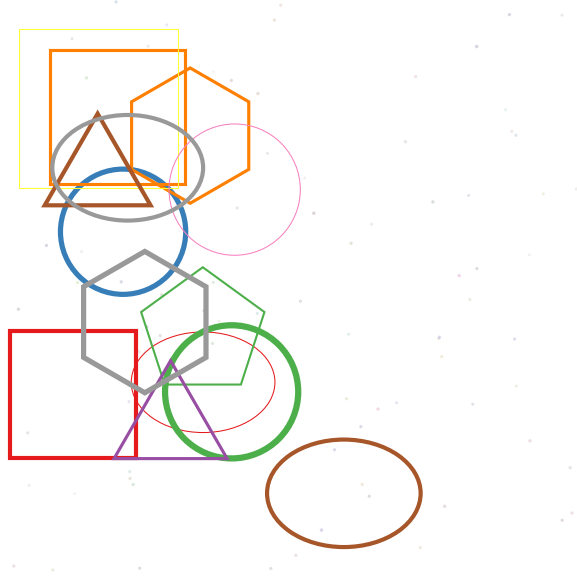[{"shape": "square", "thickness": 2, "radius": 0.55, "center": [0.126, 0.316]}, {"shape": "oval", "thickness": 0.5, "radius": 0.62, "center": [0.352, 0.337]}, {"shape": "circle", "thickness": 2.5, "radius": 0.54, "center": [0.213, 0.598]}, {"shape": "pentagon", "thickness": 1, "radius": 0.56, "center": [0.351, 0.424]}, {"shape": "circle", "thickness": 3, "radius": 0.58, "center": [0.401, 0.321]}, {"shape": "triangle", "thickness": 1.5, "radius": 0.57, "center": [0.295, 0.262]}, {"shape": "square", "thickness": 1.5, "radius": 0.58, "center": [0.204, 0.796]}, {"shape": "hexagon", "thickness": 1.5, "radius": 0.59, "center": [0.329, 0.764]}, {"shape": "square", "thickness": 0.5, "radius": 0.69, "center": [0.171, 0.812]}, {"shape": "oval", "thickness": 2, "radius": 0.66, "center": [0.595, 0.145]}, {"shape": "triangle", "thickness": 2, "radius": 0.53, "center": [0.169, 0.697]}, {"shape": "circle", "thickness": 0.5, "radius": 0.57, "center": [0.406, 0.671]}, {"shape": "oval", "thickness": 2, "radius": 0.65, "center": [0.221, 0.709]}, {"shape": "hexagon", "thickness": 2.5, "radius": 0.61, "center": [0.251, 0.441]}]